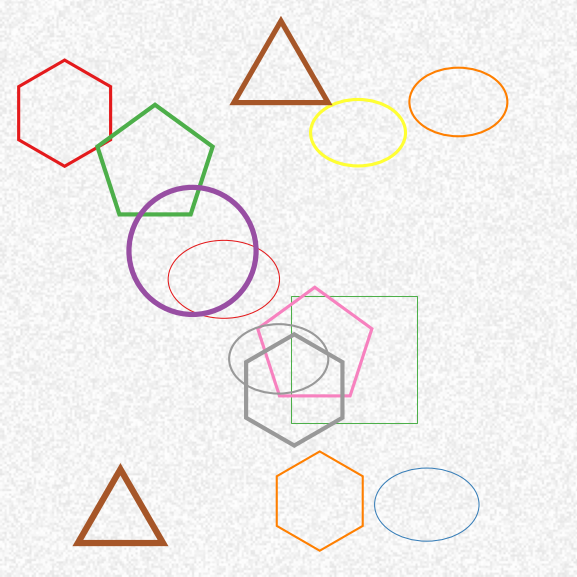[{"shape": "hexagon", "thickness": 1.5, "radius": 0.46, "center": [0.112, 0.803]}, {"shape": "oval", "thickness": 0.5, "radius": 0.48, "center": [0.388, 0.515]}, {"shape": "oval", "thickness": 0.5, "radius": 0.45, "center": [0.739, 0.125]}, {"shape": "square", "thickness": 0.5, "radius": 0.55, "center": [0.613, 0.377]}, {"shape": "pentagon", "thickness": 2, "radius": 0.52, "center": [0.268, 0.713]}, {"shape": "circle", "thickness": 2.5, "radius": 0.55, "center": [0.333, 0.565]}, {"shape": "oval", "thickness": 1, "radius": 0.42, "center": [0.794, 0.823]}, {"shape": "hexagon", "thickness": 1, "radius": 0.43, "center": [0.554, 0.131]}, {"shape": "oval", "thickness": 1.5, "radius": 0.41, "center": [0.62, 0.769]}, {"shape": "triangle", "thickness": 2.5, "radius": 0.47, "center": [0.487, 0.869]}, {"shape": "triangle", "thickness": 3, "radius": 0.43, "center": [0.209, 0.101]}, {"shape": "pentagon", "thickness": 1.5, "radius": 0.52, "center": [0.545, 0.398]}, {"shape": "hexagon", "thickness": 2, "radius": 0.48, "center": [0.51, 0.324]}, {"shape": "oval", "thickness": 1, "radius": 0.43, "center": [0.483, 0.378]}]